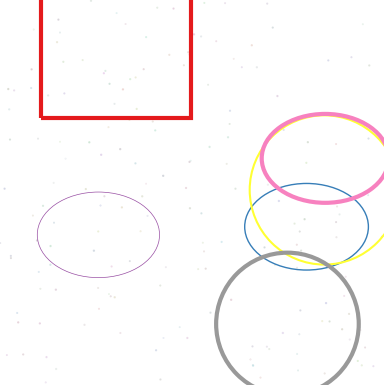[{"shape": "square", "thickness": 3, "radius": 0.97, "center": [0.301, 0.887]}, {"shape": "oval", "thickness": 1, "radius": 0.8, "center": [0.796, 0.411]}, {"shape": "oval", "thickness": 0.5, "radius": 0.79, "center": [0.256, 0.39]}, {"shape": "circle", "thickness": 1.5, "radius": 0.97, "center": [0.842, 0.507]}, {"shape": "oval", "thickness": 3, "radius": 0.82, "center": [0.845, 0.589]}, {"shape": "circle", "thickness": 3, "radius": 0.93, "center": [0.747, 0.158]}]